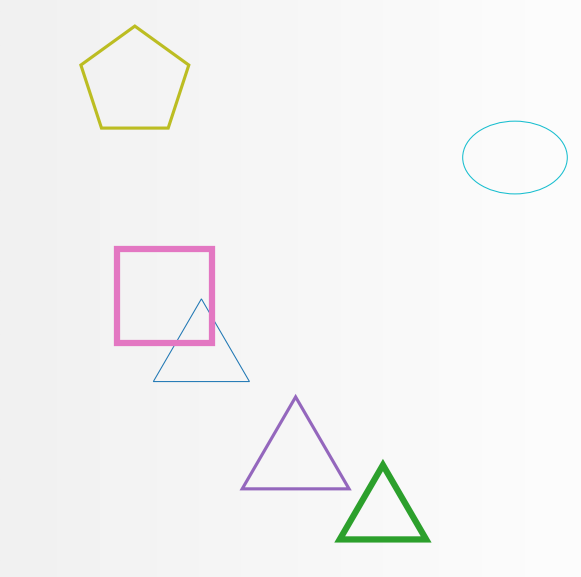[{"shape": "triangle", "thickness": 0.5, "radius": 0.48, "center": [0.346, 0.386]}, {"shape": "triangle", "thickness": 3, "radius": 0.43, "center": [0.659, 0.108]}, {"shape": "triangle", "thickness": 1.5, "radius": 0.53, "center": [0.509, 0.206]}, {"shape": "square", "thickness": 3, "radius": 0.41, "center": [0.283, 0.486]}, {"shape": "pentagon", "thickness": 1.5, "radius": 0.49, "center": [0.232, 0.856]}, {"shape": "oval", "thickness": 0.5, "radius": 0.45, "center": [0.886, 0.726]}]